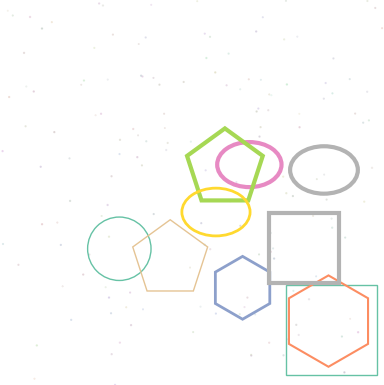[{"shape": "square", "thickness": 1, "radius": 0.59, "center": [0.861, 0.142]}, {"shape": "circle", "thickness": 1, "radius": 0.41, "center": [0.31, 0.354]}, {"shape": "hexagon", "thickness": 1.5, "radius": 0.59, "center": [0.853, 0.166]}, {"shape": "hexagon", "thickness": 2, "radius": 0.41, "center": [0.63, 0.252]}, {"shape": "oval", "thickness": 3, "radius": 0.42, "center": [0.648, 0.572]}, {"shape": "pentagon", "thickness": 3, "radius": 0.52, "center": [0.584, 0.563]}, {"shape": "oval", "thickness": 2, "radius": 0.44, "center": [0.561, 0.449]}, {"shape": "pentagon", "thickness": 1, "radius": 0.51, "center": [0.442, 0.327]}, {"shape": "square", "thickness": 3, "radius": 0.46, "center": [0.79, 0.356]}, {"shape": "oval", "thickness": 3, "radius": 0.44, "center": [0.841, 0.559]}]